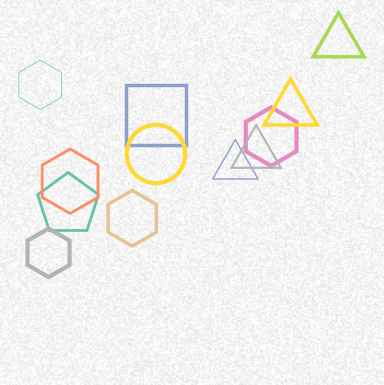[{"shape": "hexagon", "thickness": 0.5, "radius": 0.32, "center": [0.105, 0.78]}, {"shape": "pentagon", "thickness": 2, "radius": 0.42, "center": [0.177, 0.469]}, {"shape": "hexagon", "thickness": 2, "radius": 0.42, "center": [0.182, 0.529]}, {"shape": "square", "thickness": 2.5, "radius": 0.39, "center": [0.405, 0.701]}, {"shape": "triangle", "thickness": 1, "radius": 0.34, "center": [0.611, 0.569]}, {"shape": "hexagon", "thickness": 3, "radius": 0.38, "center": [0.704, 0.645]}, {"shape": "triangle", "thickness": 2.5, "radius": 0.38, "center": [0.879, 0.891]}, {"shape": "triangle", "thickness": 2.5, "radius": 0.4, "center": [0.755, 0.715]}, {"shape": "circle", "thickness": 3, "radius": 0.38, "center": [0.405, 0.6]}, {"shape": "hexagon", "thickness": 2.5, "radius": 0.36, "center": [0.343, 0.433]}, {"shape": "hexagon", "thickness": 3, "radius": 0.32, "center": [0.126, 0.343]}, {"shape": "triangle", "thickness": 1.5, "radius": 0.37, "center": [0.665, 0.601]}]